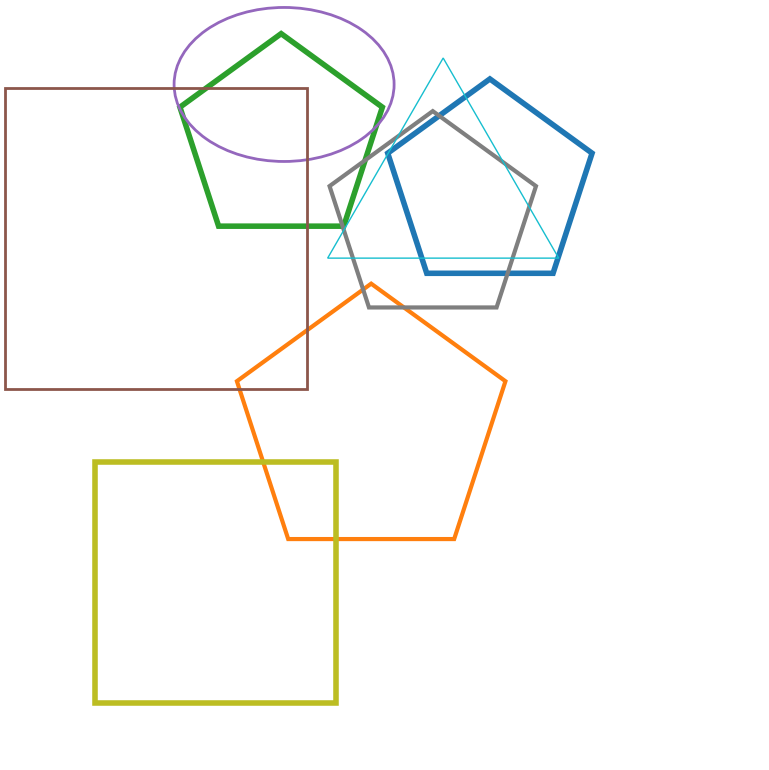[{"shape": "pentagon", "thickness": 2, "radius": 0.7, "center": [0.636, 0.758]}, {"shape": "pentagon", "thickness": 1.5, "radius": 0.92, "center": [0.482, 0.448]}, {"shape": "pentagon", "thickness": 2, "radius": 0.69, "center": [0.365, 0.818]}, {"shape": "oval", "thickness": 1, "radius": 0.71, "center": [0.369, 0.89]}, {"shape": "square", "thickness": 1, "radius": 0.98, "center": [0.202, 0.69]}, {"shape": "pentagon", "thickness": 1.5, "radius": 0.7, "center": [0.562, 0.715]}, {"shape": "square", "thickness": 2, "radius": 0.78, "center": [0.28, 0.243]}, {"shape": "triangle", "thickness": 0.5, "radius": 0.87, "center": [0.576, 0.751]}]